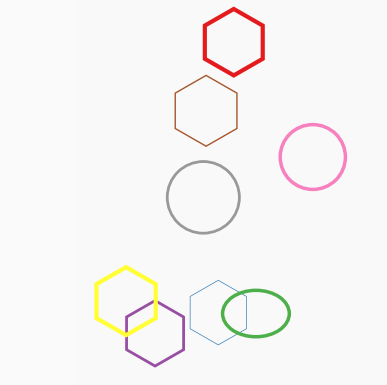[{"shape": "hexagon", "thickness": 3, "radius": 0.43, "center": [0.603, 0.89]}, {"shape": "hexagon", "thickness": 0.5, "radius": 0.42, "center": [0.563, 0.188]}, {"shape": "oval", "thickness": 2.5, "radius": 0.43, "center": [0.66, 0.186]}, {"shape": "hexagon", "thickness": 2, "radius": 0.42, "center": [0.4, 0.134]}, {"shape": "hexagon", "thickness": 3, "radius": 0.44, "center": [0.325, 0.218]}, {"shape": "hexagon", "thickness": 1, "radius": 0.46, "center": [0.532, 0.712]}, {"shape": "circle", "thickness": 2.5, "radius": 0.42, "center": [0.807, 0.592]}, {"shape": "circle", "thickness": 2, "radius": 0.47, "center": [0.525, 0.487]}]